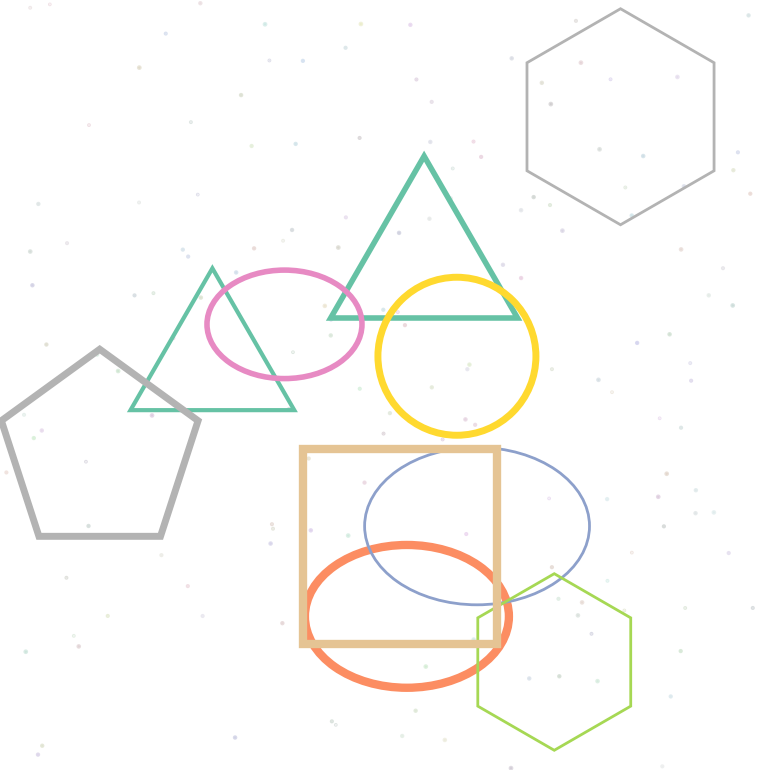[{"shape": "triangle", "thickness": 2, "radius": 0.7, "center": [0.551, 0.657]}, {"shape": "triangle", "thickness": 1.5, "radius": 0.61, "center": [0.276, 0.529]}, {"shape": "oval", "thickness": 3, "radius": 0.66, "center": [0.528, 0.2]}, {"shape": "oval", "thickness": 1, "radius": 0.73, "center": [0.62, 0.317]}, {"shape": "oval", "thickness": 2, "radius": 0.5, "center": [0.369, 0.579]}, {"shape": "hexagon", "thickness": 1, "radius": 0.57, "center": [0.72, 0.14]}, {"shape": "circle", "thickness": 2.5, "radius": 0.51, "center": [0.593, 0.537]}, {"shape": "square", "thickness": 3, "radius": 0.63, "center": [0.52, 0.291]}, {"shape": "hexagon", "thickness": 1, "radius": 0.7, "center": [0.806, 0.848]}, {"shape": "pentagon", "thickness": 2.5, "radius": 0.67, "center": [0.13, 0.412]}]